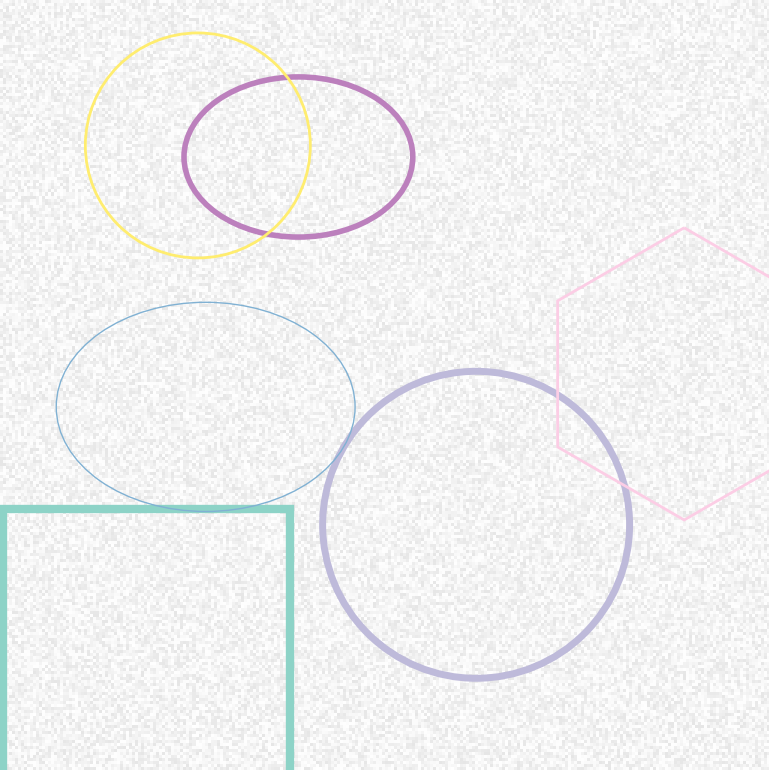[{"shape": "square", "thickness": 3, "radius": 0.93, "center": [0.19, 0.152]}, {"shape": "circle", "thickness": 2.5, "radius": 1.0, "center": [0.618, 0.318]}, {"shape": "oval", "thickness": 0.5, "radius": 0.97, "center": [0.267, 0.472]}, {"shape": "hexagon", "thickness": 1, "radius": 0.95, "center": [0.889, 0.514]}, {"shape": "oval", "thickness": 2, "radius": 0.74, "center": [0.388, 0.796]}, {"shape": "circle", "thickness": 1, "radius": 0.73, "center": [0.257, 0.811]}]